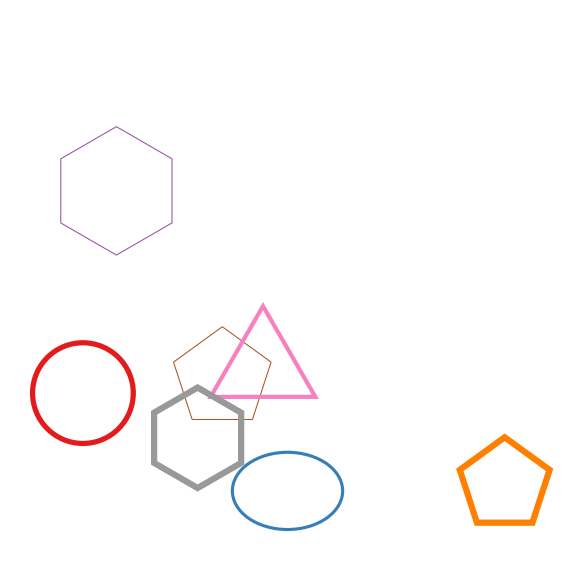[{"shape": "circle", "thickness": 2.5, "radius": 0.44, "center": [0.144, 0.318]}, {"shape": "oval", "thickness": 1.5, "radius": 0.48, "center": [0.498, 0.149]}, {"shape": "hexagon", "thickness": 0.5, "radius": 0.56, "center": [0.202, 0.669]}, {"shape": "pentagon", "thickness": 3, "radius": 0.41, "center": [0.874, 0.16]}, {"shape": "pentagon", "thickness": 0.5, "radius": 0.44, "center": [0.385, 0.345]}, {"shape": "triangle", "thickness": 2, "radius": 0.52, "center": [0.455, 0.364]}, {"shape": "hexagon", "thickness": 3, "radius": 0.43, "center": [0.342, 0.241]}]